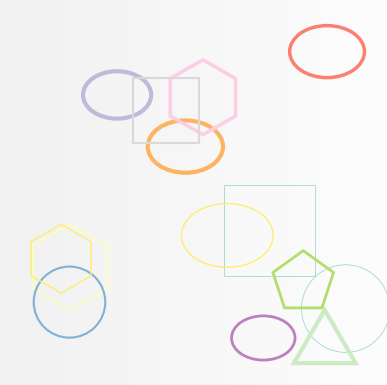[{"shape": "circle", "thickness": 0.5, "radius": 0.57, "center": [0.892, 0.198]}, {"shape": "square", "thickness": 0.5, "radius": 0.59, "center": [0.696, 0.402]}, {"shape": "hexagon", "thickness": 1, "radius": 0.56, "center": [0.182, 0.307]}, {"shape": "oval", "thickness": 3, "radius": 0.44, "center": [0.302, 0.753]}, {"shape": "oval", "thickness": 2.5, "radius": 0.48, "center": [0.844, 0.866]}, {"shape": "circle", "thickness": 1.5, "radius": 0.46, "center": [0.179, 0.215]}, {"shape": "oval", "thickness": 3, "radius": 0.49, "center": [0.478, 0.619]}, {"shape": "pentagon", "thickness": 2, "radius": 0.41, "center": [0.783, 0.267]}, {"shape": "hexagon", "thickness": 2.5, "radius": 0.49, "center": [0.524, 0.747]}, {"shape": "square", "thickness": 1.5, "radius": 0.43, "center": [0.429, 0.713]}, {"shape": "oval", "thickness": 2, "radius": 0.41, "center": [0.679, 0.122]}, {"shape": "triangle", "thickness": 3, "radius": 0.46, "center": [0.838, 0.103]}, {"shape": "hexagon", "thickness": 1, "radius": 0.45, "center": [0.158, 0.328]}, {"shape": "oval", "thickness": 1, "radius": 0.59, "center": [0.587, 0.388]}]